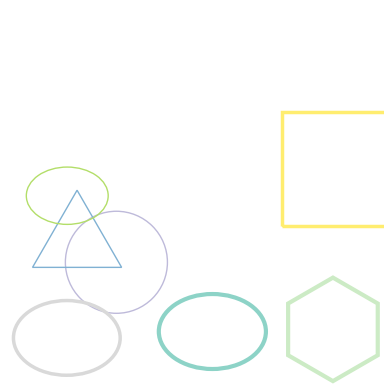[{"shape": "oval", "thickness": 3, "radius": 0.7, "center": [0.552, 0.139]}, {"shape": "circle", "thickness": 1, "radius": 0.66, "center": [0.302, 0.319]}, {"shape": "triangle", "thickness": 1, "radius": 0.67, "center": [0.2, 0.372]}, {"shape": "oval", "thickness": 1, "radius": 0.53, "center": [0.175, 0.492]}, {"shape": "oval", "thickness": 2.5, "radius": 0.69, "center": [0.174, 0.122]}, {"shape": "hexagon", "thickness": 3, "radius": 0.67, "center": [0.865, 0.144]}, {"shape": "square", "thickness": 2.5, "radius": 0.74, "center": [0.882, 0.562]}]